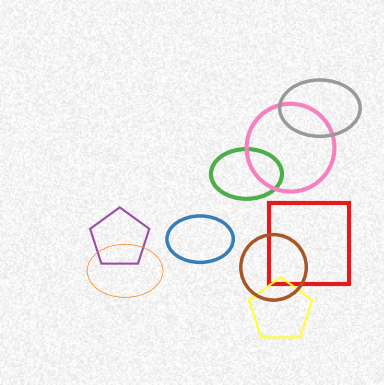[{"shape": "square", "thickness": 3, "radius": 0.52, "center": [0.803, 0.368]}, {"shape": "oval", "thickness": 2.5, "radius": 0.43, "center": [0.52, 0.379]}, {"shape": "oval", "thickness": 3, "radius": 0.46, "center": [0.64, 0.548]}, {"shape": "pentagon", "thickness": 1.5, "radius": 0.4, "center": [0.311, 0.381]}, {"shape": "oval", "thickness": 0.5, "radius": 0.49, "center": [0.325, 0.297]}, {"shape": "pentagon", "thickness": 1.5, "radius": 0.43, "center": [0.729, 0.194]}, {"shape": "circle", "thickness": 2.5, "radius": 0.43, "center": [0.71, 0.306]}, {"shape": "circle", "thickness": 3, "radius": 0.57, "center": [0.755, 0.616]}, {"shape": "oval", "thickness": 2.5, "radius": 0.52, "center": [0.831, 0.719]}]